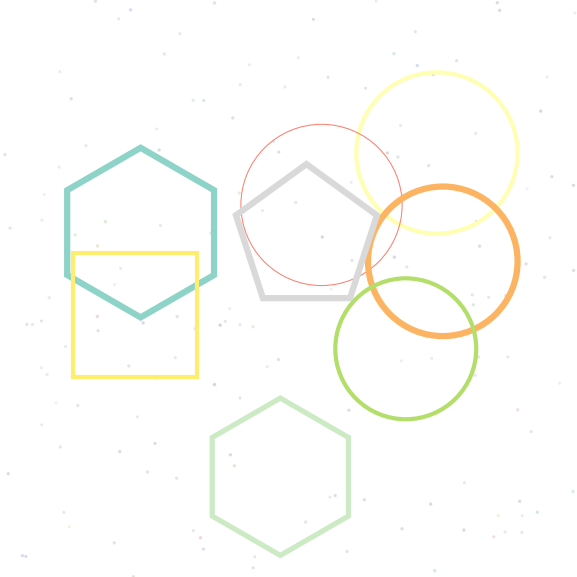[{"shape": "hexagon", "thickness": 3, "radius": 0.73, "center": [0.244, 0.596]}, {"shape": "circle", "thickness": 2, "radius": 0.7, "center": [0.757, 0.734]}, {"shape": "circle", "thickness": 0.5, "radius": 0.7, "center": [0.557, 0.644]}, {"shape": "circle", "thickness": 3, "radius": 0.65, "center": [0.767, 0.547]}, {"shape": "circle", "thickness": 2, "radius": 0.61, "center": [0.703, 0.395]}, {"shape": "pentagon", "thickness": 3, "radius": 0.64, "center": [0.531, 0.587]}, {"shape": "hexagon", "thickness": 2.5, "radius": 0.68, "center": [0.485, 0.174]}, {"shape": "square", "thickness": 2, "radius": 0.54, "center": [0.233, 0.454]}]